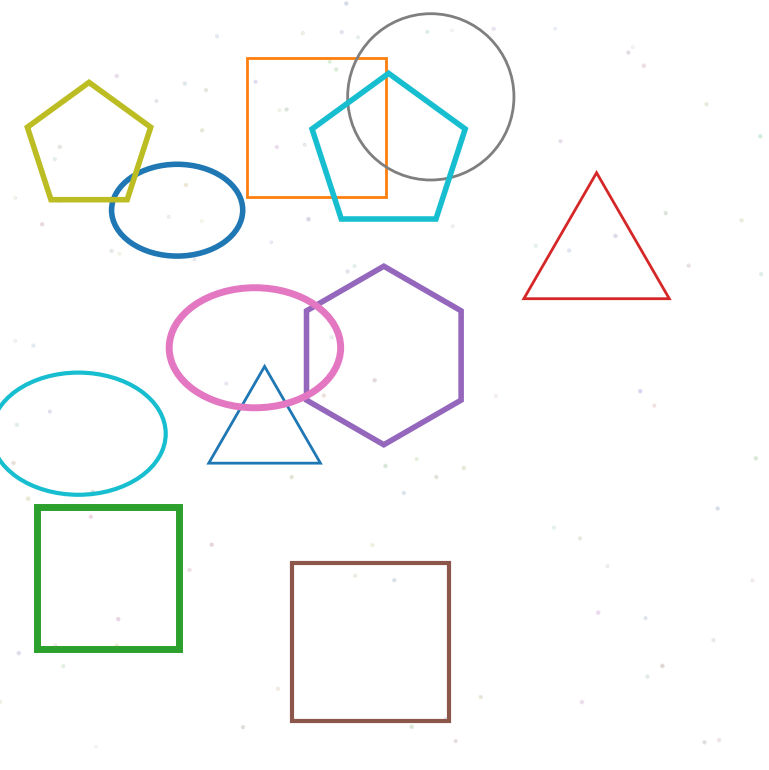[{"shape": "triangle", "thickness": 1, "radius": 0.42, "center": [0.344, 0.44]}, {"shape": "oval", "thickness": 2, "radius": 0.43, "center": [0.23, 0.727]}, {"shape": "square", "thickness": 1, "radius": 0.45, "center": [0.411, 0.834]}, {"shape": "square", "thickness": 2.5, "radius": 0.46, "center": [0.141, 0.249]}, {"shape": "triangle", "thickness": 1, "radius": 0.55, "center": [0.775, 0.667]}, {"shape": "hexagon", "thickness": 2, "radius": 0.58, "center": [0.498, 0.538]}, {"shape": "square", "thickness": 1.5, "radius": 0.51, "center": [0.481, 0.166]}, {"shape": "oval", "thickness": 2.5, "radius": 0.56, "center": [0.331, 0.548]}, {"shape": "circle", "thickness": 1, "radius": 0.54, "center": [0.559, 0.874]}, {"shape": "pentagon", "thickness": 2, "radius": 0.42, "center": [0.116, 0.809]}, {"shape": "pentagon", "thickness": 2, "radius": 0.52, "center": [0.505, 0.8]}, {"shape": "oval", "thickness": 1.5, "radius": 0.57, "center": [0.102, 0.437]}]